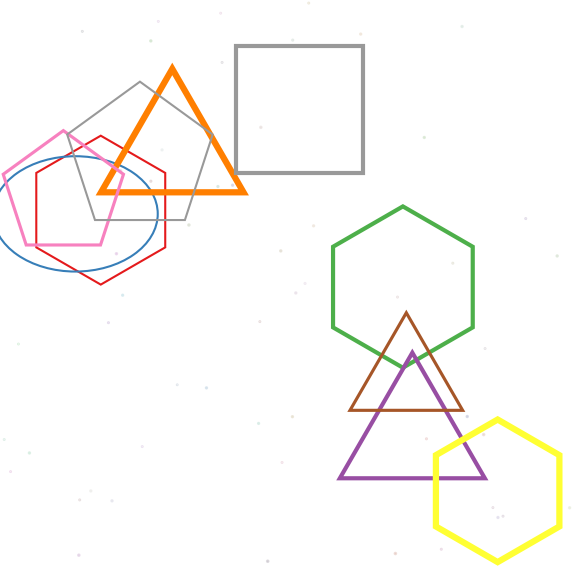[{"shape": "hexagon", "thickness": 1, "radius": 0.64, "center": [0.174, 0.635]}, {"shape": "oval", "thickness": 1, "radius": 0.71, "center": [0.13, 0.629]}, {"shape": "hexagon", "thickness": 2, "radius": 0.7, "center": [0.698, 0.502]}, {"shape": "triangle", "thickness": 2, "radius": 0.72, "center": [0.714, 0.243]}, {"shape": "triangle", "thickness": 3, "radius": 0.71, "center": [0.298, 0.737]}, {"shape": "hexagon", "thickness": 3, "radius": 0.62, "center": [0.862, 0.149]}, {"shape": "triangle", "thickness": 1.5, "radius": 0.56, "center": [0.704, 0.345]}, {"shape": "pentagon", "thickness": 1.5, "radius": 0.55, "center": [0.11, 0.663]}, {"shape": "pentagon", "thickness": 1, "radius": 0.66, "center": [0.242, 0.725]}, {"shape": "square", "thickness": 2, "radius": 0.55, "center": [0.519, 0.809]}]